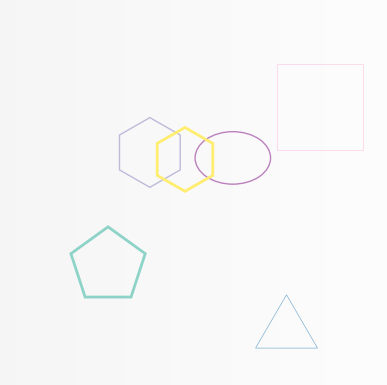[{"shape": "pentagon", "thickness": 2, "radius": 0.5, "center": [0.279, 0.31]}, {"shape": "hexagon", "thickness": 1, "radius": 0.45, "center": [0.387, 0.604]}, {"shape": "triangle", "thickness": 0.5, "radius": 0.46, "center": [0.739, 0.142]}, {"shape": "square", "thickness": 0.5, "radius": 0.56, "center": [0.826, 0.722]}, {"shape": "oval", "thickness": 1, "radius": 0.49, "center": [0.601, 0.59]}, {"shape": "hexagon", "thickness": 2, "radius": 0.41, "center": [0.477, 0.586]}]